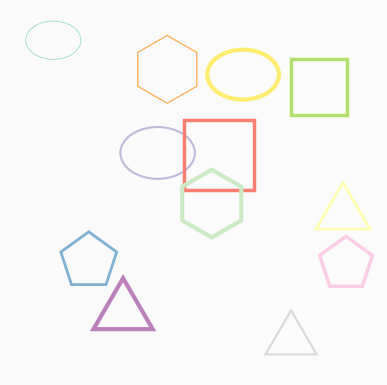[{"shape": "oval", "thickness": 0.5, "radius": 0.36, "center": [0.138, 0.896]}, {"shape": "triangle", "thickness": 2, "radius": 0.4, "center": [0.885, 0.445]}, {"shape": "oval", "thickness": 1.5, "radius": 0.48, "center": [0.407, 0.603]}, {"shape": "square", "thickness": 2.5, "radius": 0.45, "center": [0.565, 0.597]}, {"shape": "pentagon", "thickness": 2, "radius": 0.38, "center": [0.229, 0.322]}, {"shape": "hexagon", "thickness": 1, "radius": 0.44, "center": [0.432, 0.82]}, {"shape": "square", "thickness": 2.5, "radius": 0.36, "center": [0.823, 0.773]}, {"shape": "pentagon", "thickness": 2.5, "radius": 0.36, "center": [0.893, 0.314]}, {"shape": "triangle", "thickness": 1.5, "radius": 0.38, "center": [0.751, 0.118]}, {"shape": "triangle", "thickness": 3, "radius": 0.44, "center": [0.318, 0.189]}, {"shape": "hexagon", "thickness": 3, "radius": 0.44, "center": [0.546, 0.471]}, {"shape": "oval", "thickness": 3, "radius": 0.46, "center": [0.627, 0.806]}]